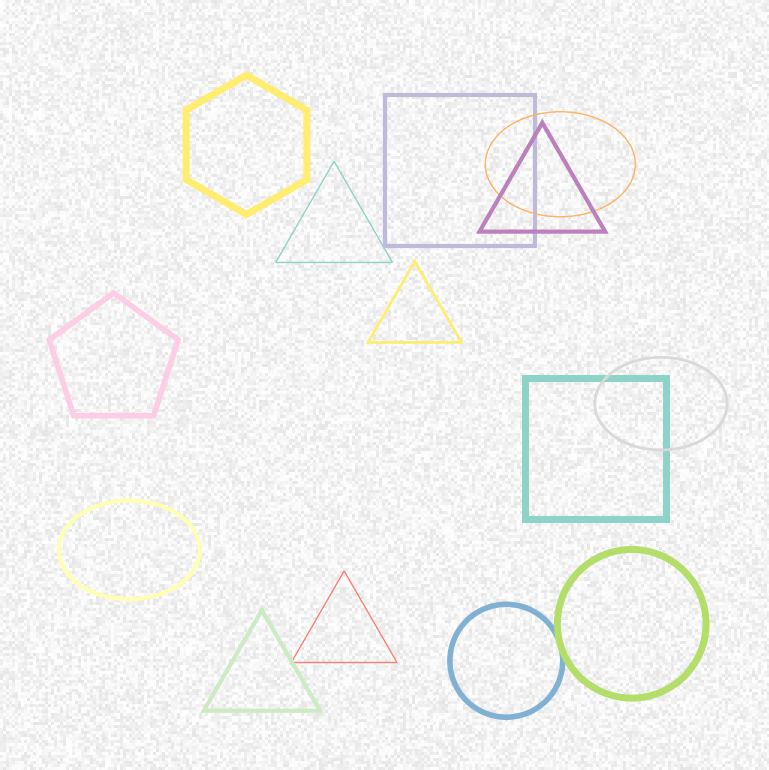[{"shape": "triangle", "thickness": 0.5, "radius": 0.44, "center": [0.434, 0.703]}, {"shape": "square", "thickness": 2.5, "radius": 0.46, "center": [0.773, 0.418]}, {"shape": "oval", "thickness": 1.5, "radius": 0.46, "center": [0.168, 0.286]}, {"shape": "square", "thickness": 1.5, "radius": 0.49, "center": [0.597, 0.778]}, {"shape": "triangle", "thickness": 0.5, "radius": 0.4, "center": [0.447, 0.179]}, {"shape": "circle", "thickness": 2, "radius": 0.37, "center": [0.658, 0.142]}, {"shape": "oval", "thickness": 0.5, "radius": 0.49, "center": [0.728, 0.787]}, {"shape": "circle", "thickness": 2.5, "radius": 0.48, "center": [0.82, 0.19]}, {"shape": "pentagon", "thickness": 2, "radius": 0.44, "center": [0.148, 0.531]}, {"shape": "oval", "thickness": 1, "radius": 0.43, "center": [0.858, 0.476]}, {"shape": "triangle", "thickness": 1.5, "radius": 0.47, "center": [0.704, 0.746]}, {"shape": "triangle", "thickness": 1.5, "radius": 0.44, "center": [0.34, 0.121]}, {"shape": "hexagon", "thickness": 2.5, "radius": 0.45, "center": [0.32, 0.812]}, {"shape": "triangle", "thickness": 1, "radius": 0.35, "center": [0.539, 0.59]}]